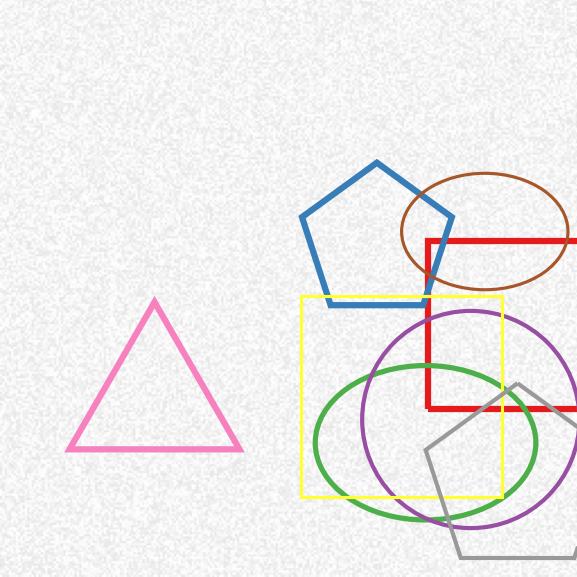[{"shape": "square", "thickness": 3, "radius": 0.73, "center": [0.887, 0.436]}, {"shape": "pentagon", "thickness": 3, "radius": 0.68, "center": [0.653, 0.581]}, {"shape": "oval", "thickness": 2.5, "radius": 0.95, "center": [0.737, 0.232]}, {"shape": "circle", "thickness": 2, "radius": 0.94, "center": [0.815, 0.273]}, {"shape": "square", "thickness": 1.5, "radius": 0.87, "center": [0.695, 0.313]}, {"shape": "oval", "thickness": 1.5, "radius": 0.72, "center": [0.839, 0.598]}, {"shape": "triangle", "thickness": 3, "radius": 0.85, "center": [0.268, 0.306]}, {"shape": "pentagon", "thickness": 2, "radius": 0.84, "center": [0.896, 0.168]}]